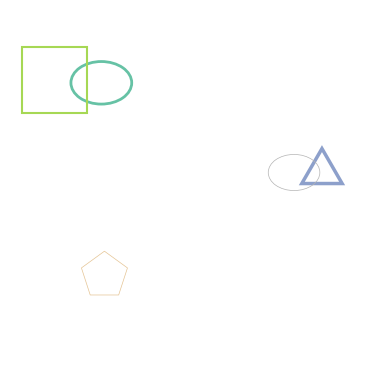[{"shape": "oval", "thickness": 2, "radius": 0.39, "center": [0.263, 0.785]}, {"shape": "triangle", "thickness": 2.5, "radius": 0.3, "center": [0.836, 0.554]}, {"shape": "square", "thickness": 1.5, "radius": 0.42, "center": [0.141, 0.792]}, {"shape": "pentagon", "thickness": 0.5, "radius": 0.31, "center": [0.271, 0.285]}, {"shape": "oval", "thickness": 0.5, "radius": 0.34, "center": [0.764, 0.552]}]